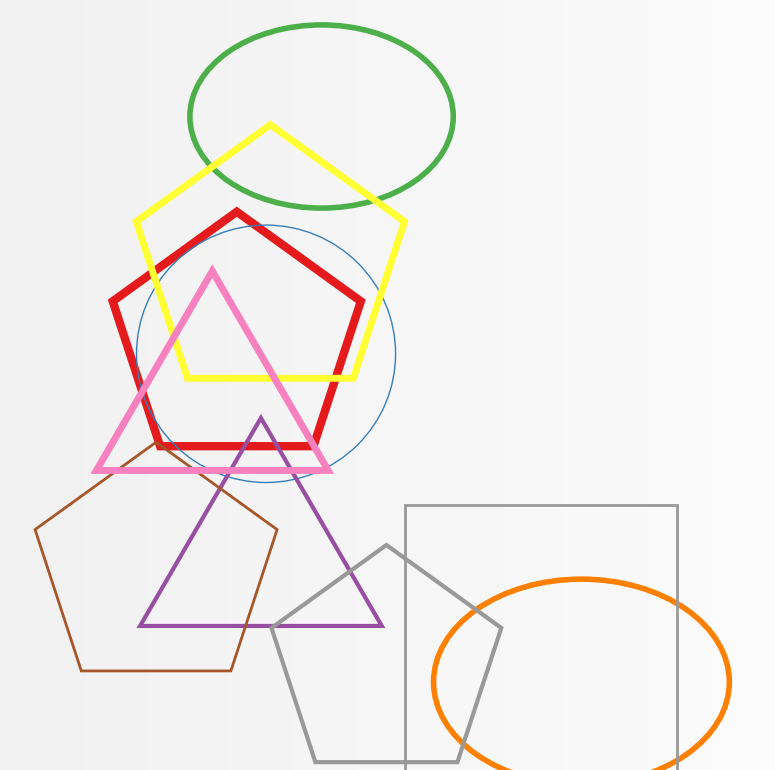[{"shape": "pentagon", "thickness": 3, "radius": 0.84, "center": [0.306, 0.557]}, {"shape": "circle", "thickness": 0.5, "radius": 0.84, "center": [0.343, 0.541]}, {"shape": "oval", "thickness": 2, "radius": 0.85, "center": [0.415, 0.849]}, {"shape": "triangle", "thickness": 1.5, "radius": 0.9, "center": [0.337, 0.277]}, {"shape": "oval", "thickness": 2, "radius": 0.95, "center": [0.75, 0.114]}, {"shape": "pentagon", "thickness": 2.5, "radius": 0.91, "center": [0.349, 0.656]}, {"shape": "pentagon", "thickness": 1, "radius": 0.82, "center": [0.201, 0.262]}, {"shape": "triangle", "thickness": 2.5, "radius": 0.86, "center": [0.274, 0.475]}, {"shape": "square", "thickness": 1, "radius": 0.88, "center": [0.698, 0.169]}, {"shape": "pentagon", "thickness": 1.5, "radius": 0.78, "center": [0.499, 0.136]}]